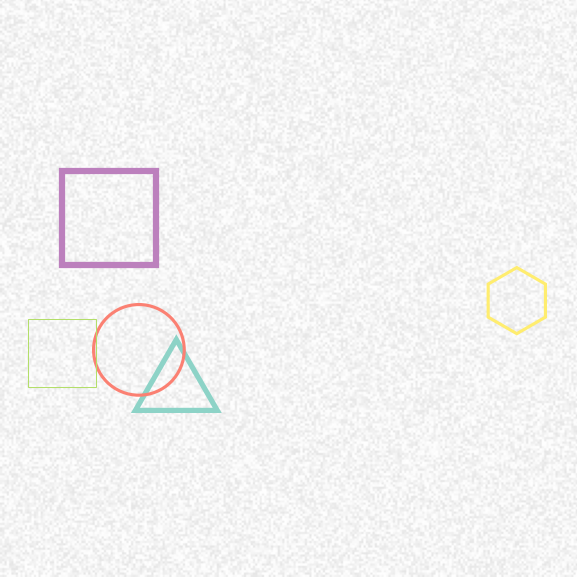[{"shape": "triangle", "thickness": 2.5, "radius": 0.41, "center": [0.305, 0.329]}, {"shape": "circle", "thickness": 1.5, "radius": 0.39, "center": [0.241, 0.393]}, {"shape": "square", "thickness": 0.5, "radius": 0.29, "center": [0.107, 0.388]}, {"shape": "square", "thickness": 3, "radius": 0.41, "center": [0.188, 0.622]}, {"shape": "hexagon", "thickness": 1.5, "radius": 0.29, "center": [0.895, 0.479]}]